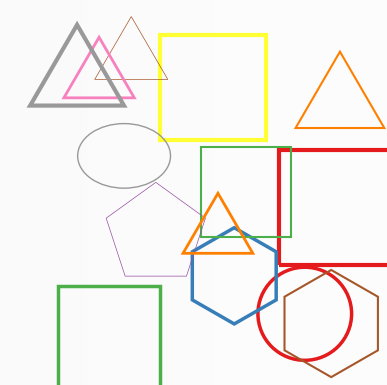[{"shape": "square", "thickness": 3, "radius": 0.74, "center": [0.868, 0.461]}, {"shape": "circle", "thickness": 2.5, "radius": 0.6, "center": [0.787, 0.185]}, {"shape": "hexagon", "thickness": 2.5, "radius": 0.62, "center": [0.605, 0.284]}, {"shape": "square", "thickness": 1.5, "radius": 0.58, "center": [0.636, 0.502]}, {"shape": "square", "thickness": 2.5, "radius": 0.66, "center": [0.281, 0.125]}, {"shape": "pentagon", "thickness": 0.5, "radius": 0.67, "center": [0.402, 0.392]}, {"shape": "triangle", "thickness": 1.5, "radius": 0.66, "center": [0.877, 0.734]}, {"shape": "triangle", "thickness": 2, "radius": 0.52, "center": [0.562, 0.394]}, {"shape": "square", "thickness": 3, "radius": 0.68, "center": [0.55, 0.773]}, {"shape": "triangle", "thickness": 0.5, "radius": 0.54, "center": [0.339, 0.848]}, {"shape": "hexagon", "thickness": 1.5, "radius": 0.7, "center": [0.855, 0.16]}, {"shape": "triangle", "thickness": 2, "radius": 0.52, "center": [0.256, 0.798]}, {"shape": "oval", "thickness": 1, "radius": 0.6, "center": [0.32, 0.595]}, {"shape": "triangle", "thickness": 3, "radius": 0.7, "center": [0.199, 0.796]}]